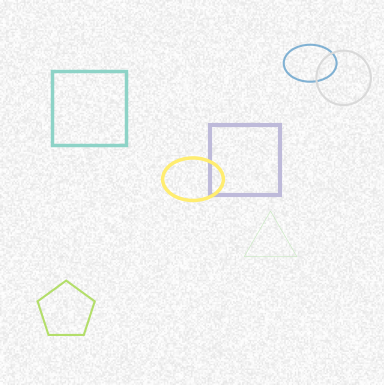[{"shape": "square", "thickness": 2.5, "radius": 0.48, "center": [0.231, 0.719]}, {"shape": "square", "thickness": 3, "radius": 0.45, "center": [0.636, 0.583]}, {"shape": "oval", "thickness": 1.5, "radius": 0.34, "center": [0.806, 0.836]}, {"shape": "pentagon", "thickness": 1.5, "radius": 0.39, "center": [0.172, 0.193]}, {"shape": "circle", "thickness": 1.5, "radius": 0.35, "center": [0.893, 0.798]}, {"shape": "triangle", "thickness": 0.5, "radius": 0.4, "center": [0.703, 0.373]}, {"shape": "oval", "thickness": 2.5, "radius": 0.39, "center": [0.501, 0.534]}]